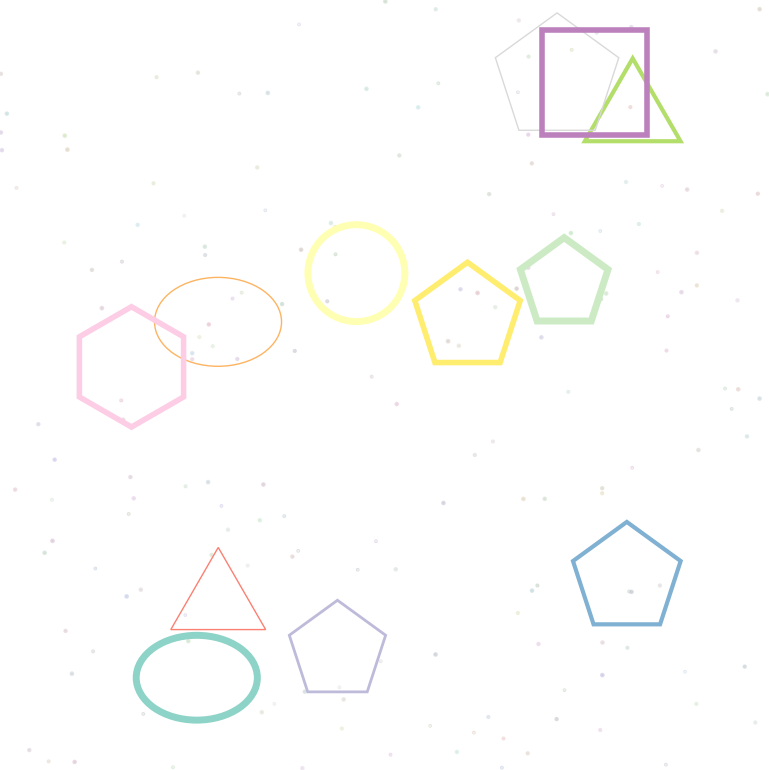[{"shape": "oval", "thickness": 2.5, "radius": 0.39, "center": [0.256, 0.12]}, {"shape": "circle", "thickness": 2.5, "radius": 0.31, "center": [0.463, 0.645]}, {"shape": "pentagon", "thickness": 1, "radius": 0.33, "center": [0.438, 0.155]}, {"shape": "triangle", "thickness": 0.5, "radius": 0.36, "center": [0.283, 0.218]}, {"shape": "pentagon", "thickness": 1.5, "radius": 0.37, "center": [0.814, 0.249]}, {"shape": "oval", "thickness": 0.5, "radius": 0.41, "center": [0.283, 0.582]}, {"shape": "triangle", "thickness": 1.5, "radius": 0.36, "center": [0.822, 0.852]}, {"shape": "hexagon", "thickness": 2, "radius": 0.39, "center": [0.171, 0.524]}, {"shape": "pentagon", "thickness": 0.5, "radius": 0.42, "center": [0.723, 0.899]}, {"shape": "square", "thickness": 2, "radius": 0.34, "center": [0.773, 0.893]}, {"shape": "pentagon", "thickness": 2.5, "radius": 0.3, "center": [0.733, 0.632]}, {"shape": "pentagon", "thickness": 2, "radius": 0.36, "center": [0.607, 0.587]}]